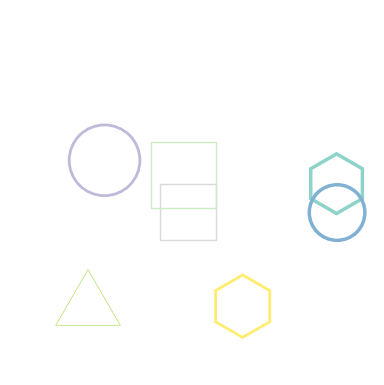[{"shape": "hexagon", "thickness": 2.5, "radius": 0.39, "center": [0.874, 0.523]}, {"shape": "circle", "thickness": 2, "radius": 0.46, "center": [0.272, 0.584]}, {"shape": "circle", "thickness": 2.5, "radius": 0.36, "center": [0.876, 0.448]}, {"shape": "triangle", "thickness": 0.5, "radius": 0.48, "center": [0.229, 0.203]}, {"shape": "square", "thickness": 1, "radius": 0.36, "center": [0.488, 0.45]}, {"shape": "square", "thickness": 1, "radius": 0.43, "center": [0.477, 0.546]}, {"shape": "hexagon", "thickness": 2, "radius": 0.41, "center": [0.63, 0.205]}]